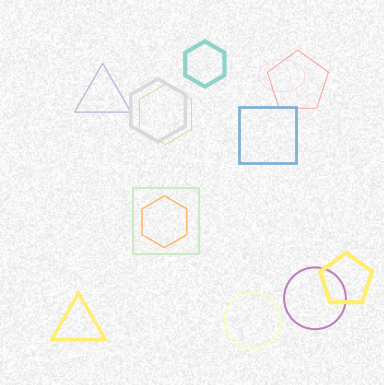[{"shape": "hexagon", "thickness": 3, "radius": 0.29, "center": [0.532, 0.834]}, {"shape": "circle", "thickness": 1, "radius": 0.37, "center": [0.655, 0.166]}, {"shape": "triangle", "thickness": 1, "radius": 0.42, "center": [0.267, 0.751]}, {"shape": "pentagon", "thickness": 0.5, "radius": 0.42, "center": [0.774, 0.787]}, {"shape": "square", "thickness": 2, "radius": 0.37, "center": [0.695, 0.65]}, {"shape": "hexagon", "thickness": 1, "radius": 0.34, "center": [0.427, 0.424]}, {"shape": "hexagon", "thickness": 0.5, "radius": 0.39, "center": [0.43, 0.703]}, {"shape": "oval", "thickness": 0.5, "radius": 0.3, "center": [0.732, 0.804]}, {"shape": "hexagon", "thickness": 2.5, "radius": 0.41, "center": [0.411, 0.714]}, {"shape": "circle", "thickness": 1.5, "radius": 0.4, "center": [0.818, 0.225]}, {"shape": "square", "thickness": 1.5, "radius": 0.43, "center": [0.43, 0.426]}, {"shape": "pentagon", "thickness": 3, "radius": 0.35, "center": [0.899, 0.273]}, {"shape": "triangle", "thickness": 2.5, "radius": 0.4, "center": [0.204, 0.158]}]